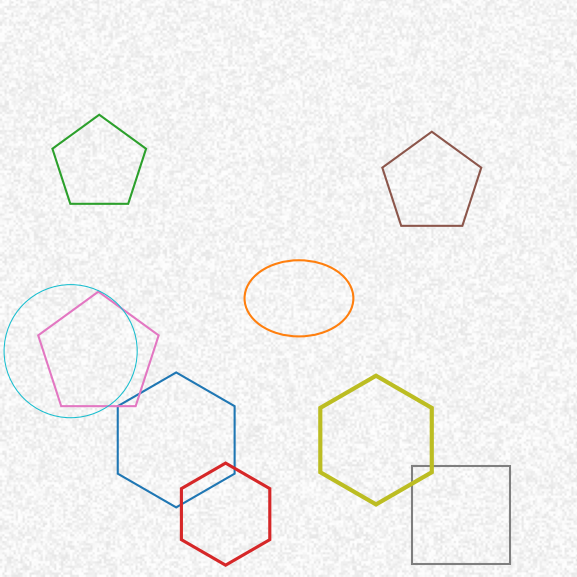[{"shape": "hexagon", "thickness": 1, "radius": 0.58, "center": [0.305, 0.237]}, {"shape": "oval", "thickness": 1, "radius": 0.47, "center": [0.518, 0.483]}, {"shape": "pentagon", "thickness": 1, "radius": 0.43, "center": [0.172, 0.715]}, {"shape": "hexagon", "thickness": 1.5, "radius": 0.44, "center": [0.391, 0.109]}, {"shape": "pentagon", "thickness": 1, "radius": 0.45, "center": [0.748, 0.681]}, {"shape": "pentagon", "thickness": 1, "radius": 0.55, "center": [0.17, 0.385]}, {"shape": "square", "thickness": 1, "radius": 0.43, "center": [0.798, 0.107]}, {"shape": "hexagon", "thickness": 2, "radius": 0.56, "center": [0.651, 0.237]}, {"shape": "circle", "thickness": 0.5, "radius": 0.58, "center": [0.122, 0.391]}]